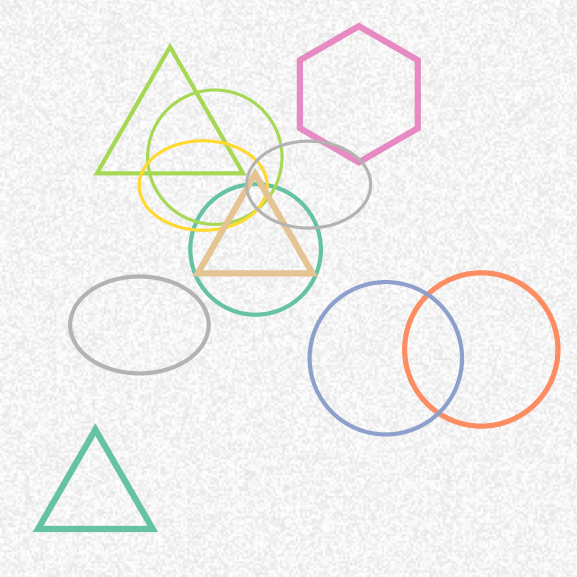[{"shape": "circle", "thickness": 2, "radius": 0.57, "center": [0.443, 0.567]}, {"shape": "triangle", "thickness": 3, "radius": 0.57, "center": [0.165, 0.141]}, {"shape": "circle", "thickness": 2.5, "radius": 0.66, "center": [0.833, 0.394]}, {"shape": "circle", "thickness": 2, "radius": 0.66, "center": [0.668, 0.379]}, {"shape": "hexagon", "thickness": 3, "radius": 0.59, "center": [0.621, 0.836]}, {"shape": "circle", "thickness": 1.5, "radius": 0.58, "center": [0.372, 0.727]}, {"shape": "triangle", "thickness": 2, "radius": 0.73, "center": [0.294, 0.772]}, {"shape": "oval", "thickness": 1.5, "radius": 0.55, "center": [0.352, 0.678]}, {"shape": "triangle", "thickness": 3, "radius": 0.57, "center": [0.442, 0.583]}, {"shape": "oval", "thickness": 2, "radius": 0.6, "center": [0.241, 0.436]}, {"shape": "oval", "thickness": 1.5, "radius": 0.54, "center": [0.534, 0.679]}]